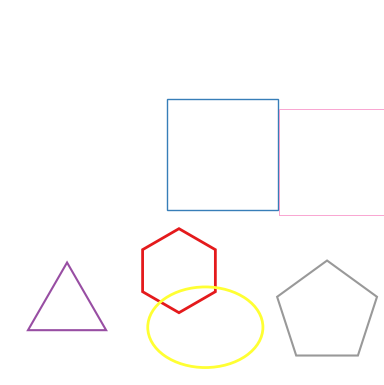[{"shape": "hexagon", "thickness": 2, "radius": 0.55, "center": [0.465, 0.297]}, {"shape": "square", "thickness": 1, "radius": 0.72, "center": [0.577, 0.599]}, {"shape": "triangle", "thickness": 1.5, "radius": 0.59, "center": [0.174, 0.201]}, {"shape": "oval", "thickness": 2, "radius": 0.75, "center": [0.533, 0.15]}, {"shape": "square", "thickness": 0.5, "radius": 0.69, "center": [0.864, 0.579]}, {"shape": "pentagon", "thickness": 1.5, "radius": 0.68, "center": [0.849, 0.187]}]